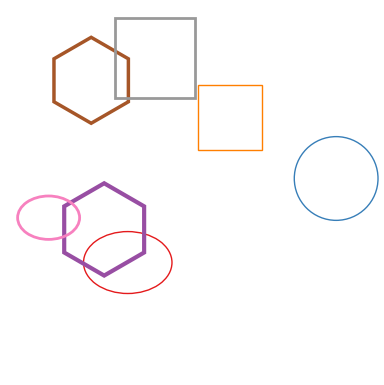[{"shape": "oval", "thickness": 1, "radius": 0.57, "center": [0.332, 0.318]}, {"shape": "circle", "thickness": 1, "radius": 0.54, "center": [0.873, 0.536]}, {"shape": "hexagon", "thickness": 3, "radius": 0.6, "center": [0.271, 0.404]}, {"shape": "square", "thickness": 1, "radius": 0.42, "center": [0.597, 0.694]}, {"shape": "hexagon", "thickness": 2.5, "radius": 0.56, "center": [0.237, 0.791]}, {"shape": "oval", "thickness": 2, "radius": 0.4, "center": [0.126, 0.435]}, {"shape": "square", "thickness": 2, "radius": 0.52, "center": [0.403, 0.849]}]